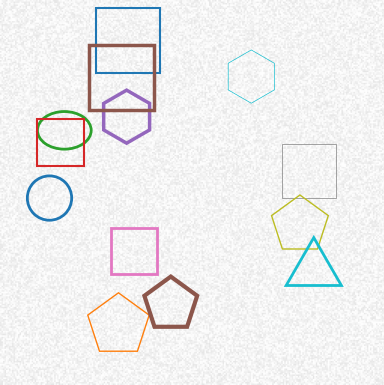[{"shape": "circle", "thickness": 2, "radius": 0.29, "center": [0.129, 0.486]}, {"shape": "square", "thickness": 1.5, "radius": 0.42, "center": [0.333, 0.895]}, {"shape": "pentagon", "thickness": 1, "radius": 0.42, "center": [0.308, 0.156]}, {"shape": "oval", "thickness": 2, "radius": 0.35, "center": [0.167, 0.661]}, {"shape": "square", "thickness": 1.5, "radius": 0.3, "center": [0.157, 0.63]}, {"shape": "hexagon", "thickness": 2.5, "radius": 0.34, "center": [0.329, 0.697]}, {"shape": "square", "thickness": 2.5, "radius": 0.42, "center": [0.316, 0.8]}, {"shape": "pentagon", "thickness": 3, "radius": 0.36, "center": [0.444, 0.21]}, {"shape": "square", "thickness": 2, "radius": 0.3, "center": [0.347, 0.349]}, {"shape": "square", "thickness": 0.5, "radius": 0.35, "center": [0.802, 0.556]}, {"shape": "pentagon", "thickness": 1, "radius": 0.39, "center": [0.779, 0.416]}, {"shape": "hexagon", "thickness": 0.5, "radius": 0.35, "center": [0.653, 0.801]}, {"shape": "triangle", "thickness": 2, "radius": 0.41, "center": [0.815, 0.3]}]